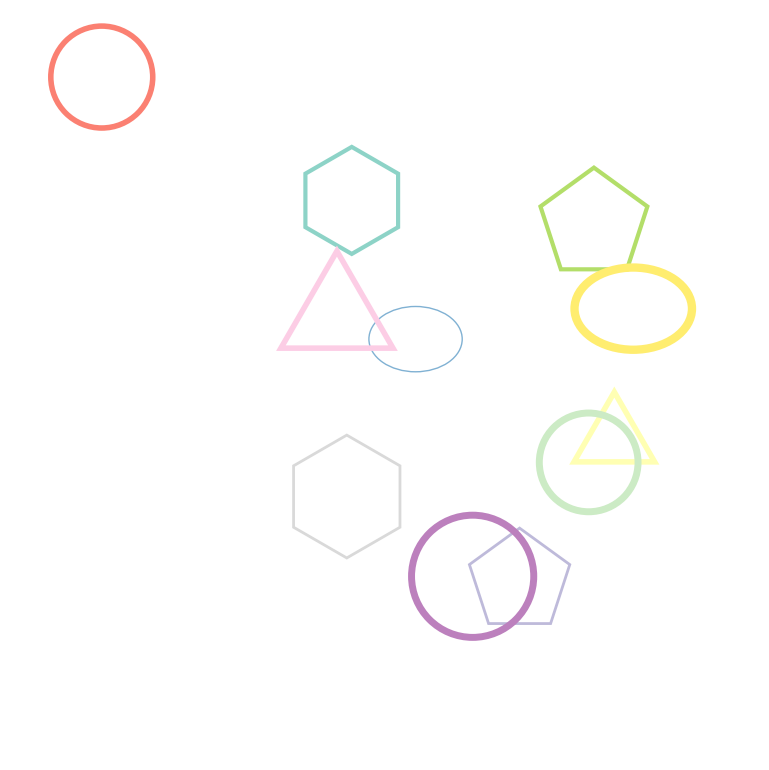[{"shape": "hexagon", "thickness": 1.5, "radius": 0.35, "center": [0.457, 0.74]}, {"shape": "triangle", "thickness": 2, "radius": 0.3, "center": [0.798, 0.43]}, {"shape": "pentagon", "thickness": 1, "radius": 0.34, "center": [0.675, 0.246]}, {"shape": "circle", "thickness": 2, "radius": 0.33, "center": [0.132, 0.9]}, {"shape": "oval", "thickness": 0.5, "radius": 0.3, "center": [0.54, 0.56]}, {"shape": "pentagon", "thickness": 1.5, "radius": 0.36, "center": [0.771, 0.709]}, {"shape": "triangle", "thickness": 2, "radius": 0.42, "center": [0.438, 0.59]}, {"shape": "hexagon", "thickness": 1, "radius": 0.4, "center": [0.45, 0.355]}, {"shape": "circle", "thickness": 2.5, "radius": 0.4, "center": [0.614, 0.252]}, {"shape": "circle", "thickness": 2.5, "radius": 0.32, "center": [0.765, 0.399]}, {"shape": "oval", "thickness": 3, "radius": 0.38, "center": [0.822, 0.599]}]